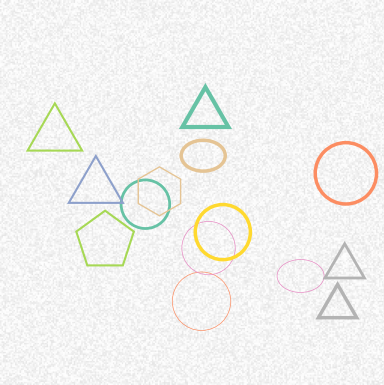[{"shape": "circle", "thickness": 2, "radius": 0.32, "center": [0.378, 0.47]}, {"shape": "triangle", "thickness": 3, "radius": 0.35, "center": [0.534, 0.705]}, {"shape": "circle", "thickness": 2.5, "radius": 0.4, "center": [0.898, 0.55]}, {"shape": "circle", "thickness": 0.5, "radius": 0.38, "center": [0.523, 0.218]}, {"shape": "triangle", "thickness": 1.5, "radius": 0.41, "center": [0.249, 0.514]}, {"shape": "oval", "thickness": 0.5, "radius": 0.31, "center": [0.781, 0.283]}, {"shape": "circle", "thickness": 0.5, "radius": 0.35, "center": [0.542, 0.356]}, {"shape": "triangle", "thickness": 1.5, "radius": 0.41, "center": [0.142, 0.65]}, {"shape": "pentagon", "thickness": 1.5, "radius": 0.39, "center": [0.273, 0.374]}, {"shape": "circle", "thickness": 2.5, "radius": 0.36, "center": [0.579, 0.397]}, {"shape": "hexagon", "thickness": 1, "radius": 0.32, "center": [0.414, 0.503]}, {"shape": "oval", "thickness": 2.5, "radius": 0.29, "center": [0.528, 0.596]}, {"shape": "triangle", "thickness": 2.5, "radius": 0.29, "center": [0.877, 0.204]}, {"shape": "triangle", "thickness": 2, "radius": 0.3, "center": [0.895, 0.308]}]